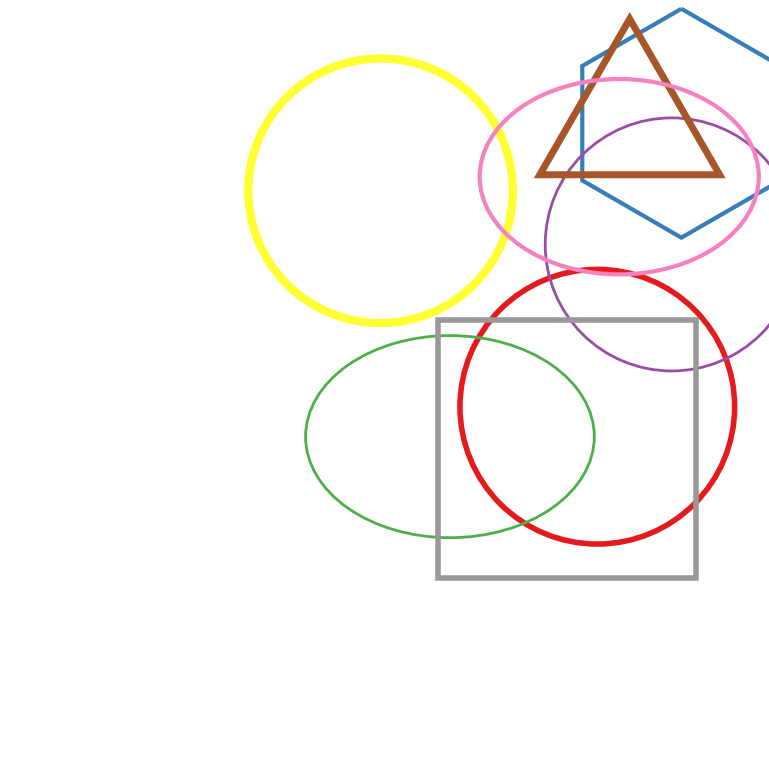[{"shape": "circle", "thickness": 2, "radius": 0.89, "center": [0.776, 0.472]}, {"shape": "hexagon", "thickness": 1.5, "radius": 0.74, "center": [0.885, 0.84]}, {"shape": "oval", "thickness": 1, "radius": 0.94, "center": [0.584, 0.433]}, {"shape": "circle", "thickness": 1, "radius": 0.82, "center": [0.872, 0.683]}, {"shape": "circle", "thickness": 3, "radius": 0.86, "center": [0.494, 0.752]}, {"shape": "triangle", "thickness": 2.5, "radius": 0.67, "center": [0.818, 0.841]}, {"shape": "oval", "thickness": 1.5, "radius": 0.91, "center": [0.804, 0.771]}, {"shape": "square", "thickness": 2, "radius": 0.84, "center": [0.736, 0.417]}]